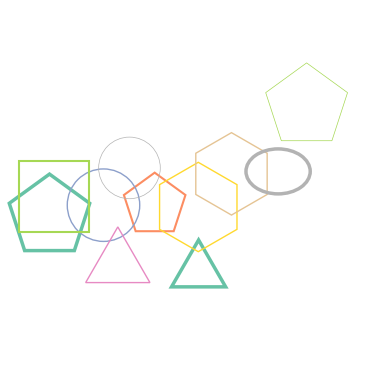[{"shape": "pentagon", "thickness": 2.5, "radius": 0.55, "center": [0.129, 0.438]}, {"shape": "triangle", "thickness": 2.5, "radius": 0.41, "center": [0.516, 0.295]}, {"shape": "pentagon", "thickness": 1.5, "radius": 0.42, "center": [0.402, 0.467]}, {"shape": "circle", "thickness": 1, "radius": 0.47, "center": [0.269, 0.467]}, {"shape": "triangle", "thickness": 1, "radius": 0.48, "center": [0.306, 0.314]}, {"shape": "square", "thickness": 1.5, "radius": 0.46, "center": [0.14, 0.49]}, {"shape": "pentagon", "thickness": 0.5, "radius": 0.56, "center": [0.796, 0.725]}, {"shape": "hexagon", "thickness": 1, "radius": 0.58, "center": [0.515, 0.462]}, {"shape": "hexagon", "thickness": 1, "radius": 0.54, "center": [0.601, 0.548]}, {"shape": "circle", "thickness": 0.5, "radius": 0.4, "center": [0.336, 0.564]}, {"shape": "oval", "thickness": 2.5, "radius": 0.42, "center": [0.722, 0.555]}]